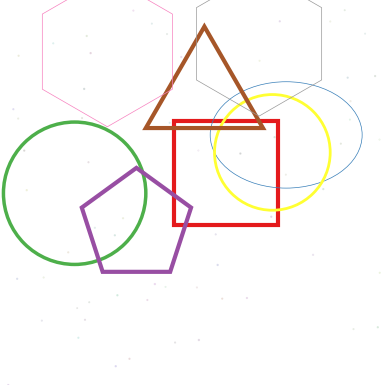[{"shape": "square", "thickness": 3, "radius": 0.67, "center": [0.587, 0.551]}, {"shape": "oval", "thickness": 0.5, "radius": 0.99, "center": [0.743, 0.65]}, {"shape": "circle", "thickness": 2.5, "radius": 0.92, "center": [0.194, 0.498]}, {"shape": "pentagon", "thickness": 3, "radius": 0.75, "center": [0.354, 0.415]}, {"shape": "circle", "thickness": 2, "radius": 0.75, "center": [0.707, 0.604]}, {"shape": "triangle", "thickness": 3, "radius": 0.88, "center": [0.531, 0.755]}, {"shape": "hexagon", "thickness": 0.5, "radius": 0.98, "center": [0.279, 0.866]}, {"shape": "hexagon", "thickness": 0.5, "radius": 0.94, "center": [0.673, 0.886]}]